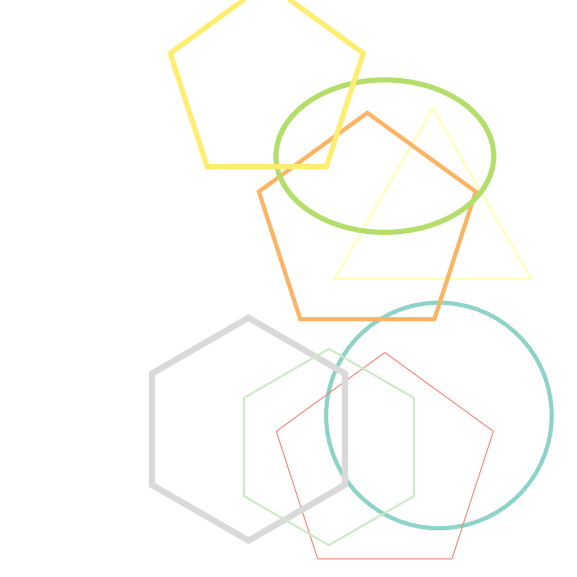[{"shape": "circle", "thickness": 2, "radius": 0.98, "center": [0.76, 0.28]}, {"shape": "triangle", "thickness": 1, "radius": 0.98, "center": [0.749, 0.615]}, {"shape": "pentagon", "thickness": 0.5, "radius": 0.99, "center": [0.666, 0.191]}, {"shape": "pentagon", "thickness": 2, "radius": 0.99, "center": [0.636, 0.606]}, {"shape": "oval", "thickness": 2.5, "radius": 0.94, "center": [0.666, 0.729]}, {"shape": "hexagon", "thickness": 3, "radius": 0.96, "center": [0.43, 0.256]}, {"shape": "hexagon", "thickness": 1, "radius": 0.85, "center": [0.57, 0.225]}, {"shape": "pentagon", "thickness": 2.5, "radius": 0.88, "center": [0.462, 0.853]}]